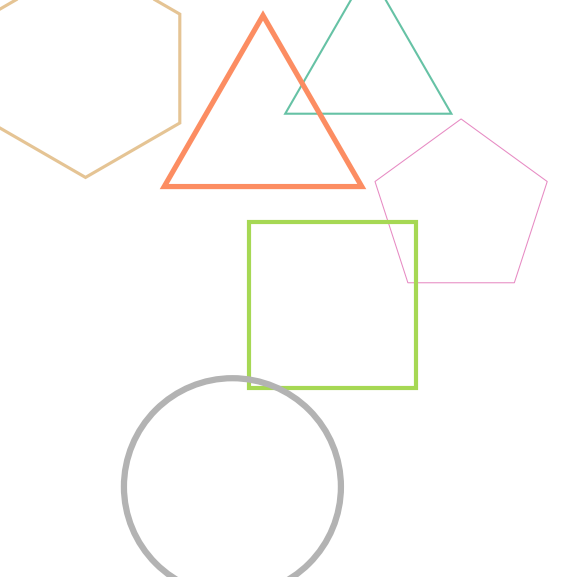[{"shape": "triangle", "thickness": 1, "radius": 0.83, "center": [0.638, 0.885]}, {"shape": "triangle", "thickness": 2.5, "radius": 0.99, "center": [0.455, 0.775]}, {"shape": "pentagon", "thickness": 0.5, "radius": 0.78, "center": [0.798, 0.636]}, {"shape": "square", "thickness": 2, "radius": 0.72, "center": [0.576, 0.471]}, {"shape": "hexagon", "thickness": 1.5, "radius": 0.94, "center": [0.148, 0.88]}, {"shape": "circle", "thickness": 3, "radius": 0.94, "center": [0.402, 0.156]}]